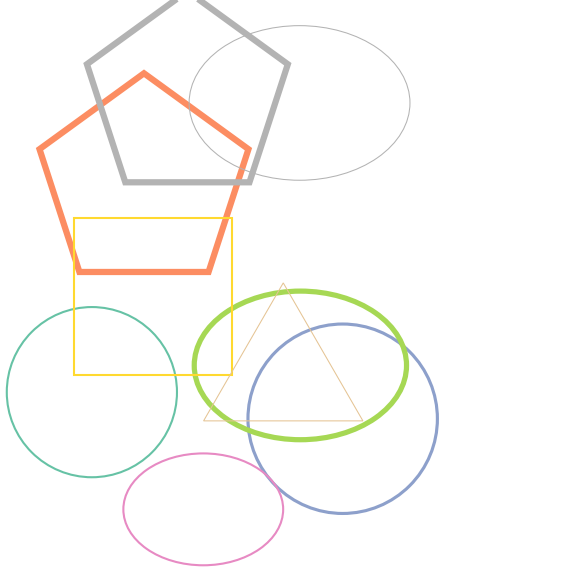[{"shape": "circle", "thickness": 1, "radius": 0.74, "center": [0.159, 0.32]}, {"shape": "pentagon", "thickness": 3, "radius": 0.95, "center": [0.249, 0.682]}, {"shape": "circle", "thickness": 1.5, "radius": 0.82, "center": [0.593, 0.274]}, {"shape": "oval", "thickness": 1, "radius": 0.69, "center": [0.352, 0.117]}, {"shape": "oval", "thickness": 2.5, "radius": 0.92, "center": [0.52, 0.366]}, {"shape": "square", "thickness": 1, "radius": 0.68, "center": [0.265, 0.485]}, {"shape": "triangle", "thickness": 0.5, "radius": 0.8, "center": [0.49, 0.35]}, {"shape": "oval", "thickness": 0.5, "radius": 0.96, "center": [0.519, 0.821]}, {"shape": "pentagon", "thickness": 3, "radius": 0.91, "center": [0.324, 0.831]}]